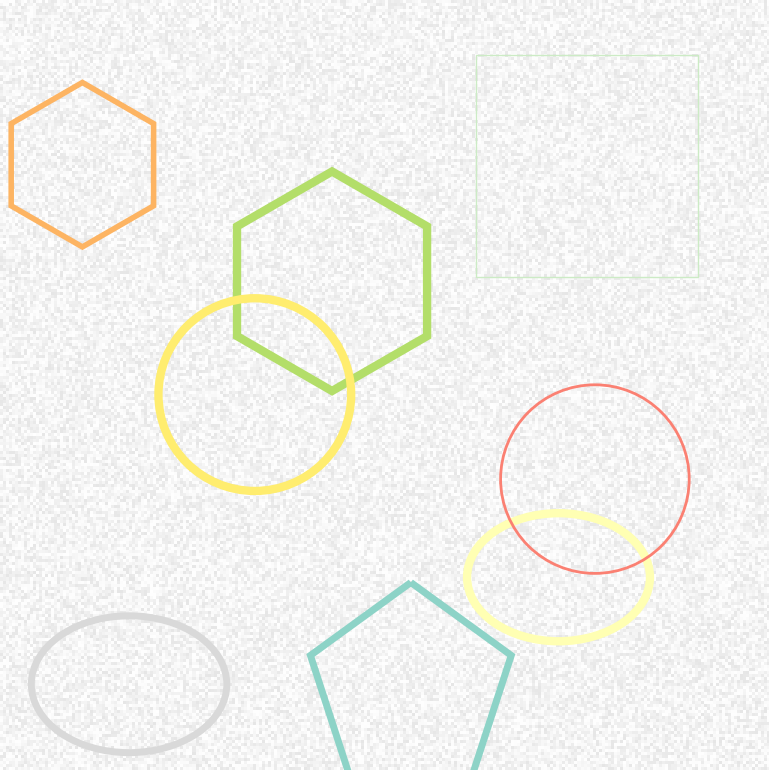[{"shape": "pentagon", "thickness": 2.5, "radius": 0.69, "center": [0.534, 0.106]}, {"shape": "oval", "thickness": 3, "radius": 0.59, "center": [0.725, 0.25]}, {"shape": "circle", "thickness": 1, "radius": 0.61, "center": [0.773, 0.378]}, {"shape": "hexagon", "thickness": 2, "radius": 0.53, "center": [0.107, 0.786]}, {"shape": "hexagon", "thickness": 3, "radius": 0.71, "center": [0.431, 0.635]}, {"shape": "oval", "thickness": 2.5, "radius": 0.63, "center": [0.168, 0.111]}, {"shape": "square", "thickness": 0.5, "radius": 0.72, "center": [0.763, 0.785]}, {"shape": "circle", "thickness": 3, "radius": 0.63, "center": [0.331, 0.488]}]